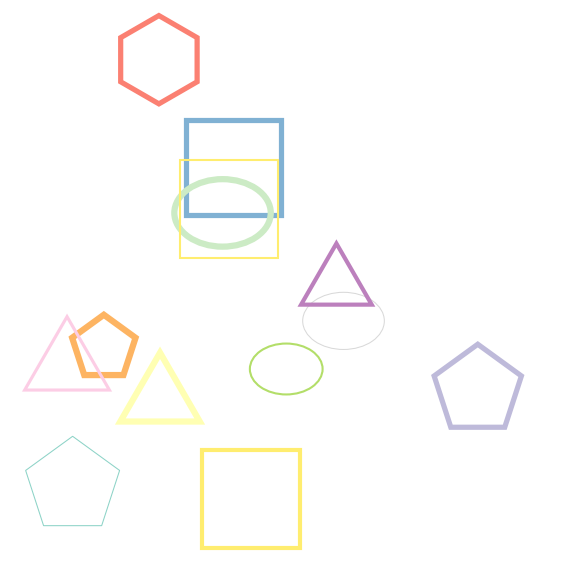[{"shape": "pentagon", "thickness": 0.5, "radius": 0.43, "center": [0.126, 0.158]}, {"shape": "triangle", "thickness": 3, "radius": 0.4, "center": [0.277, 0.309]}, {"shape": "pentagon", "thickness": 2.5, "radius": 0.4, "center": [0.827, 0.324]}, {"shape": "hexagon", "thickness": 2.5, "radius": 0.38, "center": [0.275, 0.896]}, {"shape": "square", "thickness": 2.5, "radius": 0.41, "center": [0.404, 0.709]}, {"shape": "pentagon", "thickness": 3, "radius": 0.29, "center": [0.18, 0.396]}, {"shape": "oval", "thickness": 1, "radius": 0.31, "center": [0.496, 0.36]}, {"shape": "triangle", "thickness": 1.5, "radius": 0.42, "center": [0.116, 0.366]}, {"shape": "oval", "thickness": 0.5, "radius": 0.35, "center": [0.595, 0.443]}, {"shape": "triangle", "thickness": 2, "radius": 0.35, "center": [0.583, 0.507]}, {"shape": "oval", "thickness": 3, "radius": 0.42, "center": [0.385, 0.63]}, {"shape": "square", "thickness": 1, "radius": 0.42, "center": [0.396, 0.637]}, {"shape": "square", "thickness": 2, "radius": 0.42, "center": [0.435, 0.135]}]